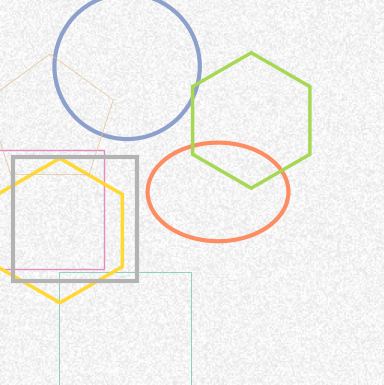[{"shape": "square", "thickness": 0.5, "radius": 0.86, "center": [0.326, 0.122]}, {"shape": "oval", "thickness": 3, "radius": 0.91, "center": [0.566, 0.502]}, {"shape": "circle", "thickness": 3, "radius": 0.94, "center": [0.33, 0.828]}, {"shape": "square", "thickness": 1, "radius": 0.78, "center": [0.114, 0.456]}, {"shape": "hexagon", "thickness": 2.5, "radius": 0.88, "center": [0.653, 0.687]}, {"shape": "hexagon", "thickness": 2.5, "radius": 0.94, "center": [0.155, 0.401]}, {"shape": "pentagon", "thickness": 0.5, "radius": 0.86, "center": [0.13, 0.687]}, {"shape": "square", "thickness": 3, "radius": 0.81, "center": [0.194, 0.431]}]